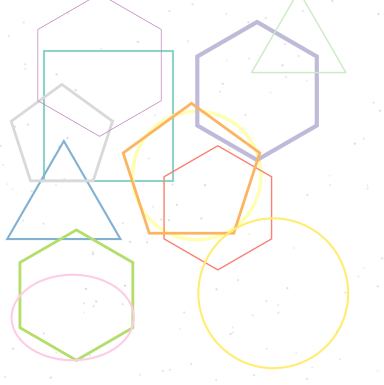[{"shape": "square", "thickness": 1.5, "radius": 0.84, "center": [0.282, 0.699]}, {"shape": "circle", "thickness": 2.5, "radius": 0.83, "center": [0.511, 0.544]}, {"shape": "hexagon", "thickness": 3, "radius": 0.9, "center": [0.668, 0.764]}, {"shape": "hexagon", "thickness": 1, "radius": 0.81, "center": [0.566, 0.46]}, {"shape": "triangle", "thickness": 1.5, "radius": 0.85, "center": [0.166, 0.464]}, {"shape": "pentagon", "thickness": 2, "radius": 0.93, "center": [0.497, 0.545]}, {"shape": "hexagon", "thickness": 2, "radius": 0.85, "center": [0.198, 0.233]}, {"shape": "oval", "thickness": 1.5, "radius": 0.79, "center": [0.189, 0.175]}, {"shape": "pentagon", "thickness": 2, "radius": 0.69, "center": [0.161, 0.642]}, {"shape": "hexagon", "thickness": 0.5, "radius": 0.93, "center": [0.259, 0.831]}, {"shape": "triangle", "thickness": 1, "radius": 0.71, "center": [0.776, 0.882]}, {"shape": "circle", "thickness": 1.5, "radius": 0.97, "center": [0.71, 0.238]}]